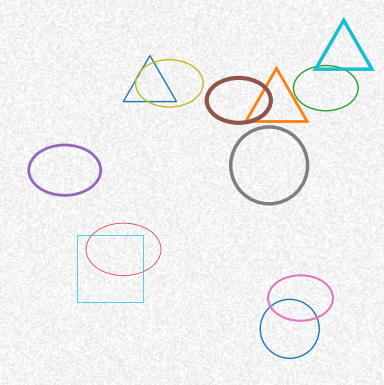[{"shape": "circle", "thickness": 1, "radius": 0.38, "center": [0.753, 0.146]}, {"shape": "triangle", "thickness": 1, "radius": 0.4, "center": [0.389, 0.776]}, {"shape": "triangle", "thickness": 2, "radius": 0.46, "center": [0.718, 0.73]}, {"shape": "oval", "thickness": 1, "radius": 0.42, "center": [0.846, 0.771]}, {"shape": "oval", "thickness": 0.5, "radius": 0.49, "center": [0.321, 0.352]}, {"shape": "oval", "thickness": 2, "radius": 0.47, "center": [0.168, 0.558]}, {"shape": "oval", "thickness": 3, "radius": 0.42, "center": [0.62, 0.739]}, {"shape": "oval", "thickness": 1.5, "radius": 0.42, "center": [0.781, 0.226]}, {"shape": "circle", "thickness": 2.5, "radius": 0.5, "center": [0.699, 0.57]}, {"shape": "oval", "thickness": 1, "radius": 0.44, "center": [0.44, 0.783]}, {"shape": "square", "thickness": 0.5, "radius": 0.43, "center": [0.286, 0.303]}, {"shape": "triangle", "thickness": 2.5, "radius": 0.42, "center": [0.893, 0.863]}]